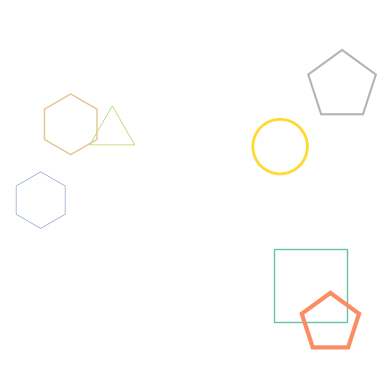[{"shape": "square", "thickness": 1, "radius": 0.47, "center": [0.806, 0.259]}, {"shape": "pentagon", "thickness": 3, "radius": 0.39, "center": [0.858, 0.161]}, {"shape": "hexagon", "thickness": 0.5, "radius": 0.37, "center": [0.106, 0.48]}, {"shape": "triangle", "thickness": 0.5, "radius": 0.34, "center": [0.292, 0.657]}, {"shape": "circle", "thickness": 2, "radius": 0.35, "center": [0.728, 0.619]}, {"shape": "hexagon", "thickness": 1, "radius": 0.39, "center": [0.184, 0.677]}, {"shape": "pentagon", "thickness": 1.5, "radius": 0.46, "center": [0.888, 0.778]}]